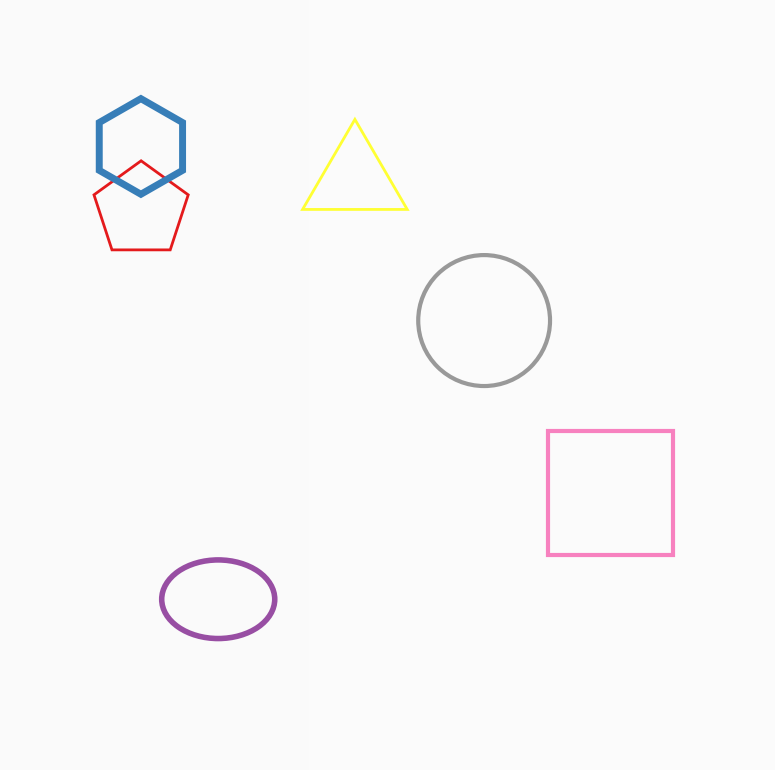[{"shape": "pentagon", "thickness": 1, "radius": 0.32, "center": [0.182, 0.727]}, {"shape": "hexagon", "thickness": 2.5, "radius": 0.31, "center": [0.182, 0.81]}, {"shape": "oval", "thickness": 2, "radius": 0.36, "center": [0.282, 0.222]}, {"shape": "triangle", "thickness": 1, "radius": 0.39, "center": [0.458, 0.767]}, {"shape": "square", "thickness": 1.5, "radius": 0.4, "center": [0.787, 0.36]}, {"shape": "circle", "thickness": 1.5, "radius": 0.43, "center": [0.625, 0.584]}]